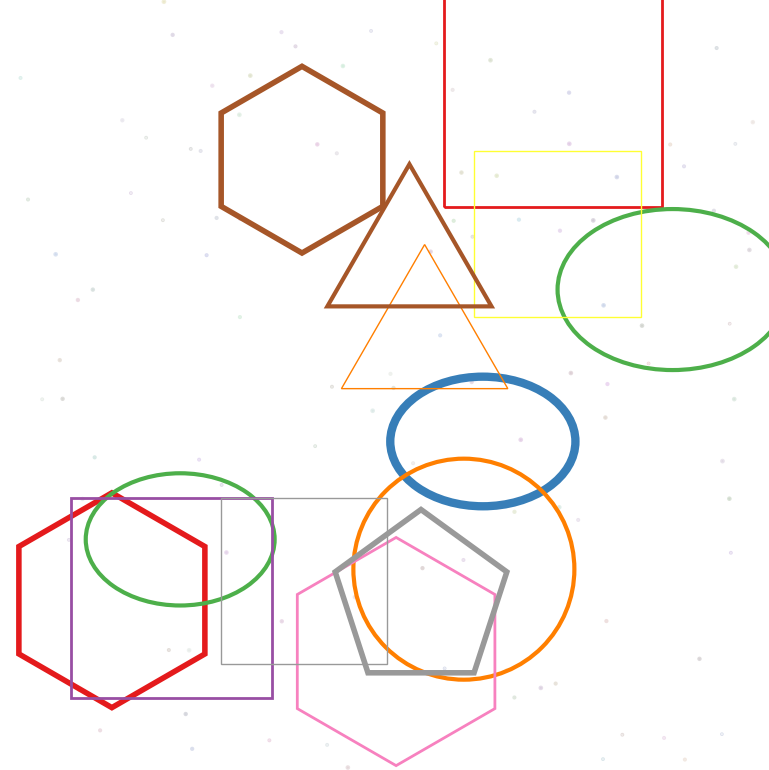[{"shape": "square", "thickness": 1, "radius": 0.71, "center": [0.718, 0.872]}, {"shape": "hexagon", "thickness": 2, "radius": 0.7, "center": [0.145, 0.22]}, {"shape": "oval", "thickness": 3, "radius": 0.6, "center": [0.627, 0.427]}, {"shape": "oval", "thickness": 1.5, "radius": 0.75, "center": [0.873, 0.624]}, {"shape": "oval", "thickness": 1.5, "radius": 0.61, "center": [0.234, 0.3]}, {"shape": "square", "thickness": 1, "radius": 0.65, "center": [0.223, 0.224]}, {"shape": "triangle", "thickness": 0.5, "radius": 0.62, "center": [0.551, 0.558]}, {"shape": "circle", "thickness": 1.5, "radius": 0.72, "center": [0.602, 0.261]}, {"shape": "square", "thickness": 0.5, "radius": 0.54, "center": [0.724, 0.696]}, {"shape": "hexagon", "thickness": 2, "radius": 0.61, "center": [0.392, 0.793]}, {"shape": "triangle", "thickness": 1.5, "radius": 0.62, "center": [0.532, 0.664]}, {"shape": "hexagon", "thickness": 1, "radius": 0.74, "center": [0.514, 0.154]}, {"shape": "pentagon", "thickness": 2, "radius": 0.59, "center": [0.547, 0.221]}, {"shape": "square", "thickness": 0.5, "radius": 0.54, "center": [0.395, 0.245]}]